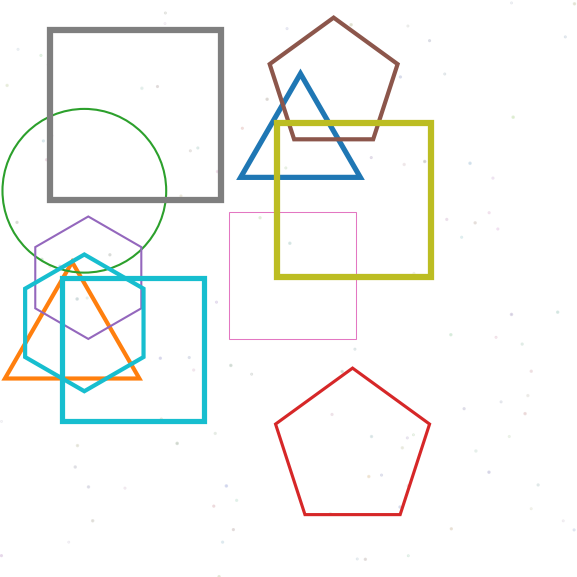[{"shape": "triangle", "thickness": 2.5, "radius": 0.6, "center": [0.52, 0.752]}, {"shape": "triangle", "thickness": 2, "radius": 0.67, "center": [0.125, 0.411]}, {"shape": "circle", "thickness": 1, "radius": 0.71, "center": [0.146, 0.669]}, {"shape": "pentagon", "thickness": 1.5, "radius": 0.7, "center": [0.61, 0.221]}, {"shape": "hexagon", "thickness": 1, "radius": 0.53, "center": [0.153, 0.518]}, {"shape": "pentagon", "thickness": 2, "radius": 0.58, "center": [0.578, 0.852]}, {"shape": "square", "thickness": 0.5, "radius": 0.55, "center": [0.506, 0.522]}, {"shape": "square", "thickness": 3, "radius": 0.74, "center": [0.235, 0.8]}, {"shape": "square", "thickness": 3, "radius": 0.67, "center": [0.614, 0.652]}, {"shape": "hexagon", "thickness": 2, "radius": 0.59, "center": [0.146, 0.44]}, {"shape": "square", "thickness": 2.5, "radius": 0.62, "center": [0.23, 0.394]}]